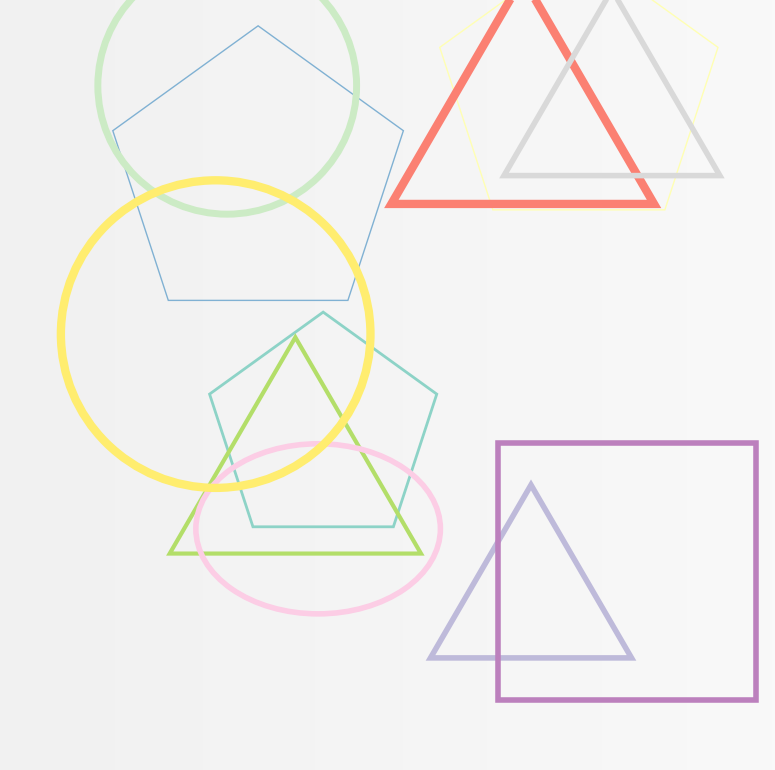[{"shape": "pentagon", "thickness": 1, "radius": 0.77, "center": [0.417, 0.441]}, {"shape": "pentagon", "thickness": 0.5, "radius": 0.94, "center": [0.747, 0.88]}, {"shape": "triangle", "thickness": 2, "radius": 0.75, "center": [0.685, 0.22]}, {"shape": "triangle", "thickness": 3, "radius": 0.98, "center": [0.674, 0.833]}, {"shape": "pentagon", "thickness": 0.5, "radius": 0.99, "center": [0.333, 0.769]}, {"shape": "triangle", "thickness": 1.5, "radius": 0.94, "center": [0.381, 0.375]}, {"shape": "oval", "thickness": 2, "radius": 0.79, "center": [0.41, 0.313]}, {"shape": "triangle", "thickness": 2, "radius": 0.8, "center": [0.79, 0.852]}, {"shape": "square", "thickness": 2, "radius": 0.83, "center": [0.809, 0.258]}, {"shape": "circle", "thickness": 2.5, "radius": 0.83, "center": [0.293, 0.889]}, {"shape": "circle", "thickness": 3, "radius": 1.0, "center": [0.278, 0.566]}]